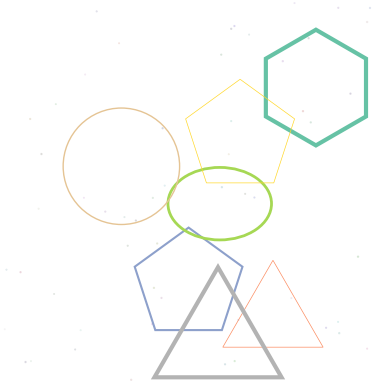[{"shape": "hexagon", "thickness": 3, "radius": 0.75, "center": [0.821, 0.773]}, {"shape": "triangle", "thickness": 0.5, "radius": 0.75, "center": [0.709, 0.173]}, {"shape": "pentagon", "thickness": 1.5, "radius": 0.74, "center": [0.49, 0.262]}, {"shape": "oval", "thickness": 2, "radius": 0.67, "center": [0.571, 0.471]}, {"shape": "pentagon", "thickness": 0.5, "radius": 0.74, "center": [0.624, 0.645]}, {"shape": "circle", "thickness": 1, "radius": 0.76, "center": [0.315, 0.568]}, {"shape": "triangle", "thickness": 3, "radius": 0.95, "center": [0.566, 0.115]}]